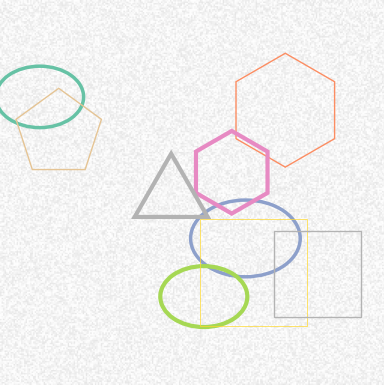[{"shape": "oval", "thickness": 2.5, "radius": 0.57, "center": [0.103, 0.748]}, {"shape": "hexagon", "thickness": 1, "radius": 0.74, "center": [0.741, 0.714]}, {"shape": "oval", "thickness": 2.5, "radius": 0.71, "center": [0.637, 0.381]}, {"shape": "hexagon", "thickness": 3, "radius": 0.54, "center": [0.602, 0.553]}, {"shape": "oval", "thickness": 3, "radius": 0.57, "center": [0.529, 0.23]}, {"shape": "square", "thickness": 0.5, "radius": 0.7, "center": [0.658, 0.292]}, {"shape": "pentagon", "thickness": 1, "radius": 0.58, "center": [0.153, 0.654]}, {"shape": "square", "thickness": 1, "radius": 0.56, "center": [0.825, 0.288]}, {"shape": "triangle", "thickness": 3, "radius": 0.55, "center": [0.445, 0.491]}]